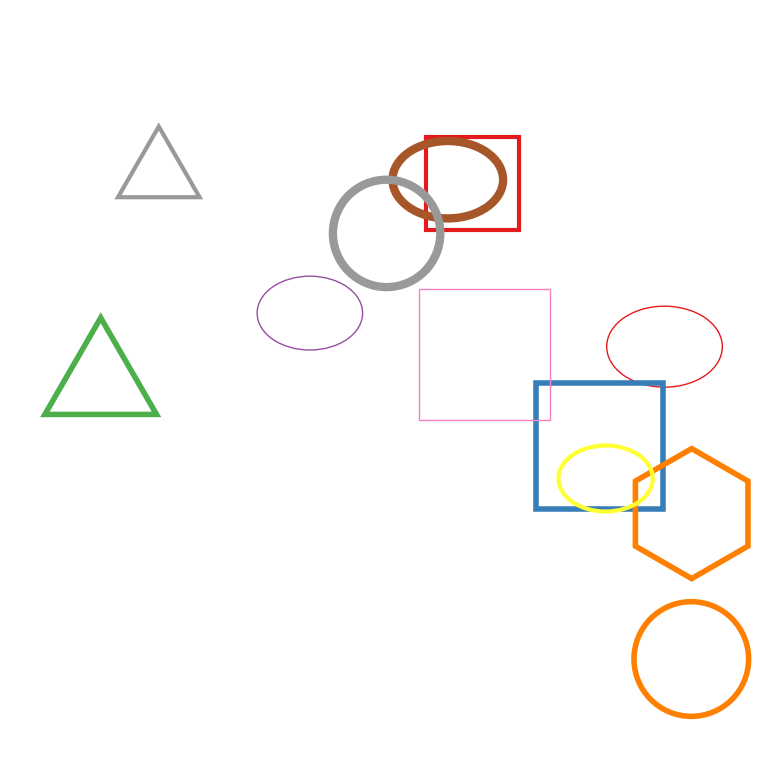[{"shape": "oval", "thickness": 0.5, "radius": 0.38, "center": [0.863, 0.55]}, {"shape": "square", "thickness": 1.5, "radius": 0.3, "center": [0.614, 0.762]}, {"shape": "square", "thickness": 2, "radius": 0.41, "center": [0.778, 0.421]}, {"shape": "triangle", "thickness": 2, "radius": 0.42, "center": [0.131, 0.504]}, {"shape": "oval", "thickness": 0.5, "radius": 0.34, "center": [0.402, 0.593]}, {"shape": "hexagon", "thickness": 2, "radius": 0.42, "center": [0.898, 0.333]}, {"shape": "circle", "thickness": 2, "radius": 0.37, "center": [0.898, 0.144]}, {"shape": "oval", "thickness": 1.5, "radius": 0.31, "center": [0.786, 0.379]}, {"shape": "oval", "thickness": 3, "radius": 0.36, "center": [0.582, 0.767]}, {"shape": "square", "thickness": 0.5, "radius": 0.43, "center": [0.629, 0.539]}, {"shape": "triangle", "thickness": 1.5, "radius": 0.31, "center": [0.206, 0.774]}, {"shape": "circle", "thickness": 3, "radius": 0.35, "center": [0.502, 0.697]}]